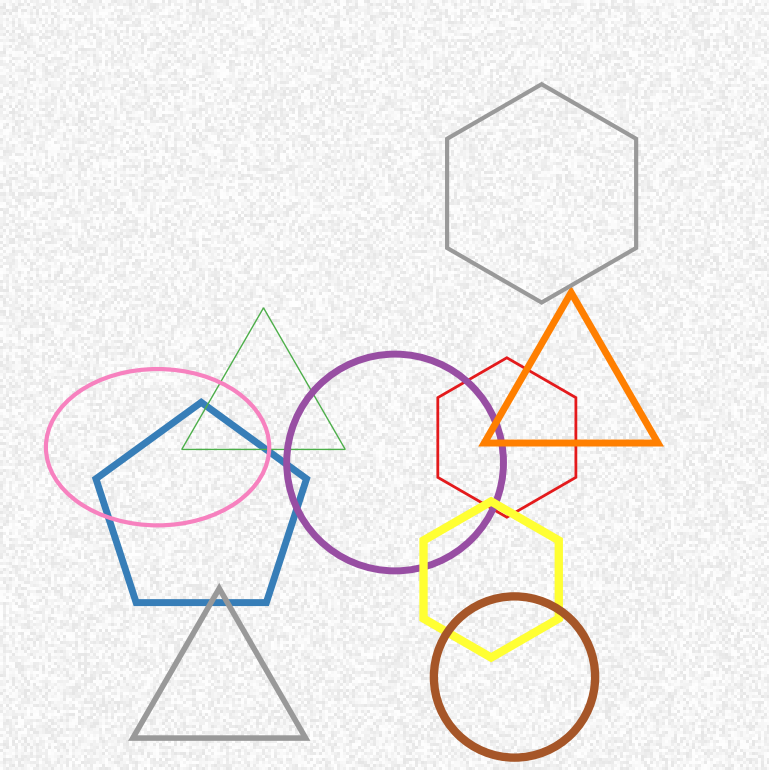[{"shape": "hexagon", "thickness": 1, "radius": 0.52, "center": [0.658, 0.432]}, {"shape": "pentagon", "thickness": 2.5, "radius": 0.72, "center": [0.261, 0.334]}, {"shape": "triangle", "thickness": 0.5, "radius": 0.61, "center": [0.342, 0.478]}, {"shape": "circle", "thickness": 2.5, "radius": 0.7, "center": [0.513, 0.399]}, {"shape": "triangle", "thickness": 2.5, "radius": 0.65, "center": [0.742, 0.49]}, {"shape": "hexagon", "thickness": 3, "radius": 0.51, "center": [0.638, 0.247]}, {"shape": "circle", "thickness": 3, "radius": 0.52, "center": [0.668, 0.121]}, {"shape": "oval", "thickness": 1.5, "radius": 0.73, "center": [0.205, 0.419]}, {"shape": "triangle", "thickness": 2, "radius": 0.65, "center": [0.285, 0.106]}, {"shape": "hexagon", "thickness": 1.5, "radius": 0.71, "center": [0.703, 0.749]}]